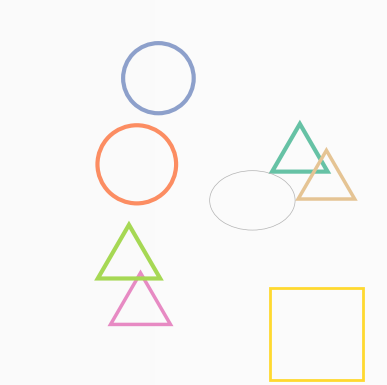[{"shape": "triangle", "thickness": 3, "radius": 0.41, "center": [0.774, 0.596]}, {"shape": "circle", "thickness": 3, "radius": 0.51, "center": [0.353, 0.573]}, {"shape": "circle", "thickness": 3, "radius": 0.46, "center": [0.409, 0.797]}, {"shape": "triangle", "thickness": 2.5, "radius": 0.45, "center": [0.363, 0.202]}, {"shape": "triangle", "thickness": 3, "radius": 0.46, "center": [0.333, 0.323]}, {"shape": "square", "thickness": 2, "radius": 0.6, "center": [0.817, 0.133]}, {"shape": "triangle", "thickness": 2.5, "radius": 0.42, "center": [0.842, 0.525]}, {"shape": "oval", "thickness": 0.5, "radius": 0.55, "center": [0.651, 0.48]}]